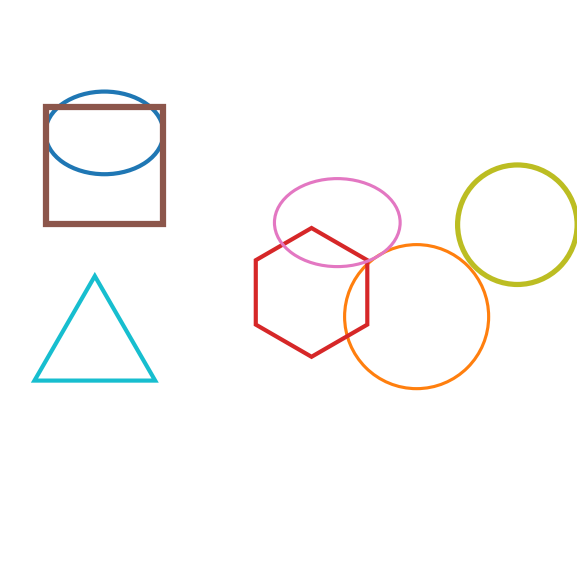[{"shape": "oval", "thickness": 2, "radius": 0.51, "center": [0.181, 0.769]}, {"shape": "circle", "thickness": 1.5, "radius": 0.62, "center": [0.721, 0.451]}, {"shape": "hexagon", "thickness": 2, "radius": 0.56, "center": [0.539, 0.493]}, {"shape": "square", "thickness": 3, "radius": 0.51, "center": [0.181, 0.713]}, {"shape": "oval", "thickness": 1.5, "radius": 0.54, "center": [0.584, 0.614]}, {"shape": "circle", "thickness": 2.5, "radius": 0.52, "center": [0.896, 0.61]}, {"shape": "triangle", "thickness": 2, "radius": 0.6, "center": [0.164, 0.4]}]